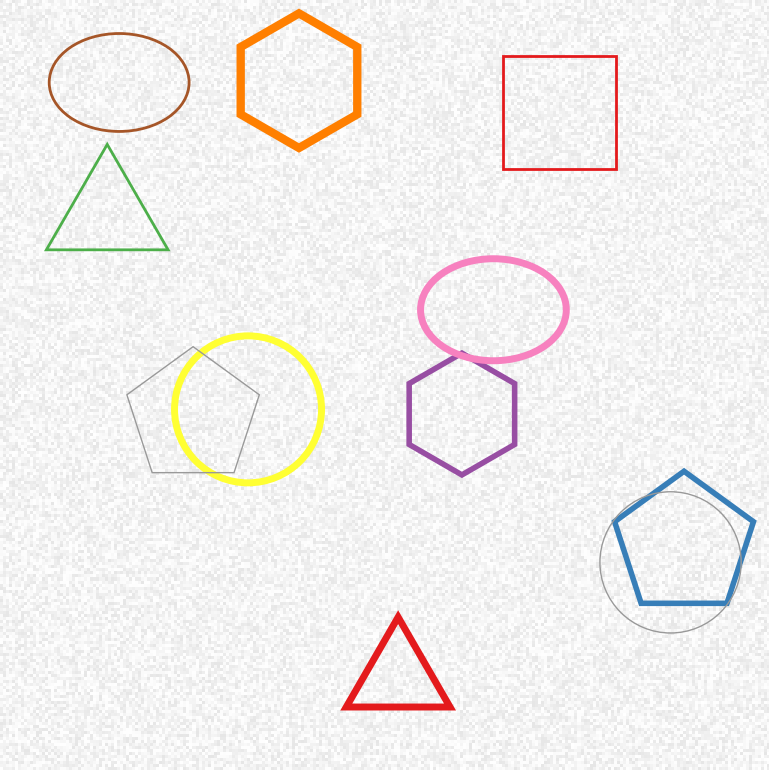[{"shape": "triangle", "thickness": 2.5, "radius": 0.39, "center": [0.517, 0.121]}, {"shape": "square", "thickness": 1, "radius": 0.37, "center": [0.726, 0.854]}, {"shape": "pentagon", "thickness": 2, "radius": 0.47, "center": [0.888, 0.293]}, {"shape": "triangle", "thickness": 1, "radius": 0.46, "center": [0.139, 0.721]}, {"shape": "hexagon", "thickness": 2, "radius": 0.4, "center": [0.6, 0.462]}, {"shape": "hexagon", "thickness": 3, "radius": 0.44, "center": [0.388, 0.895]}, {"shape": "circle", "thickness": 2.5, "radius": 0.48, "center": [0.322, 0.468]}, {"shape": "oval", "thickness": 1, "radius": 0.45, "center": [0.155, 0.893]}, {"shape": "oval", "thickness": 2.5, "radius": 0.47, "center": [0.641, 0.598]}, {"shape": "pentagon", "thickness": 0.5, "radius": 0.45, "center": [0.251, 0.459]}, {"shape": "circle", "thickness": 0.5, "radius": 0.46, "center": [0.871, 0.27]}]